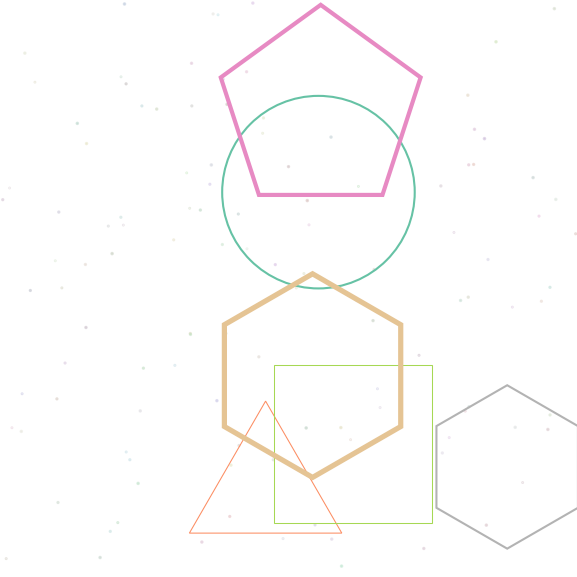[{"shape": "circle", "thickness": 1, "radius": 0.83, "center": [0.551, 0.666]}, {"shape": "triangle", "thickness": 0.5, "radius": 0.76, "center": [0.46, 0.152]}, {"shape": "pentagon", "thickness": 2, "radius": 0.91, "center": [0.555, 0.809]}, {"shape": "square", "thickness": 0.5, "radius": 0.68, "center": [0.612, 0.23]}, {"shape": "hexagon", "thickness": 2.5, "radius": 0.88, "center": [0.541, 0.349]}, {"shape": "hexagon", "thickness": 1, "radius": 0.71, "center": [0.878, 0.191]}]